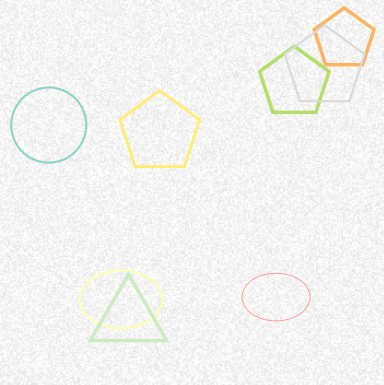[{"shape": "circle", "thickness": 1.5, "radius": 0.49, "center": [0.127, 0.675]}, {"shape": "oval", "thickness": 1.5, "radius": 0.54, "center": [0.314, 0.222]}, {"shape": "oval", "thickness": 0.5, "radius": 0.44, "center": [0.717, 0.228]}, {"shape": "pentagon", "thickness": 2.5, "radius": 0.41, "center": [0.894, 0.898]}, {"shape": "pentagon", "thickness": 2.5, "radius": 0.47, "center": [0.765, 0.785]}, {"shape": "pentagon", "thickness": 1.5, "radius": 0.55, "center": [0.843, 0.826]}, {"shape": "triangle", "thickness": 2.5, "radius": 0.57, "center": [0.334, 0.173]}, {"shape": "pentagon", "thickness": 2, "radius": 0.55, "center": [0.415, 0.655]}]